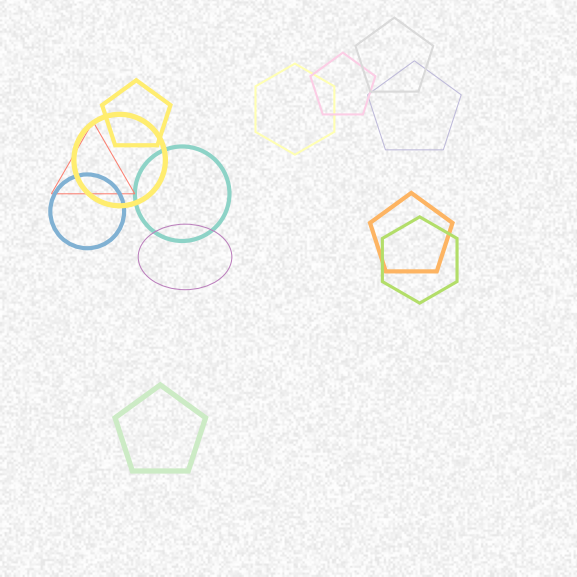[{"shape": "circle", "thickness": 2, "radius": 0.41, "center": [0.315, 0.664]}, {"shape": "hexagon", "thickness": 1, "radius": 0.39, "center": [0.511, 0.81]}, {"shape": "pentagon", "thickness": 0.5, "radius": 0.43, "center": [0.718, 0.809]}, {"shape": "triangle", "thickness": 0.5, "radius": 0.42, "center": [0.161, 0.705]}, {"shape": "circle", "thickness": 2, "radius": 0.32, "center": [0.151, 0.633]}, {"shape": "pentagon", "thickness": 2, "radius": 0.38, "center": [0.712, 0.59]}, {"shape": "hexagon", "thickness": 1.5, "radius": 0.37, "center": [0.727, 0.549]}, {"shape": "pentagon", "thickness": 1, "radius": 0.3, "center": [0.594, 0.849]}, {"shape": "pentagon", "thickness": 1, "radius": 0.35, "center": [0.683, 0.898]}, {"shape": "oval", "thickness": 0.5, "radius": 0.41, "center": [0.32, 0.554]}, {"shape": "pentagon", "thickness": 2.5, "radius": 0.41, "center": [0.278, 0.25]}, {"shape": "circle", "thickness": 2.5, "radius": 0.4, "center": [0.207, 0.722]}, {"shape": "pentagon", "thickness": 2, "radius": 0.31, "center": [0.236, 0.798]}]